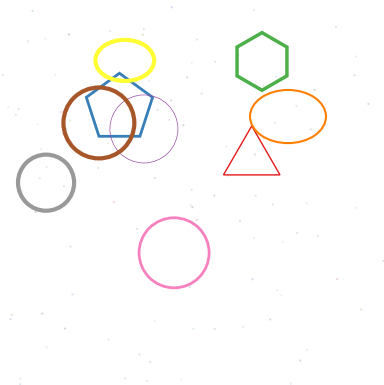[{"shape": "triangle", "thickness": 1, "radius": 0.42, "center": [0.654, 0.588]}, {"shape": "pentagon", "thickness": 2, "radius": 0.45, "center": [0.31, 0.719]}, {"shape": "hexagon", "thickness": 2.5, "radius": 0.37, "center": [0.68, 0.84]}, {"shape": "circle", "thickness": 0.5, "radius": 0.44, "center": [0.374, 0.665]}, {"shape": "oval", "thickness": 1.5, "radius": 0.49, "center": [0.748, 0.697]}, {"shape": "oval", "thickness": 3, "radius": 0.38, "center": [0.324, 0.843]}, {"shape": "circle", "thickness": 3, "radius": 0.46, "center": [0.257, 0.681]}, {"shape": "circle", "thickness": 2, "radius": 0.45, "center": [0.452, 0.343]}, {"shape": "circle", "thickness": 3, "radius": 0.36, "center": [0.12, 0.526]}]